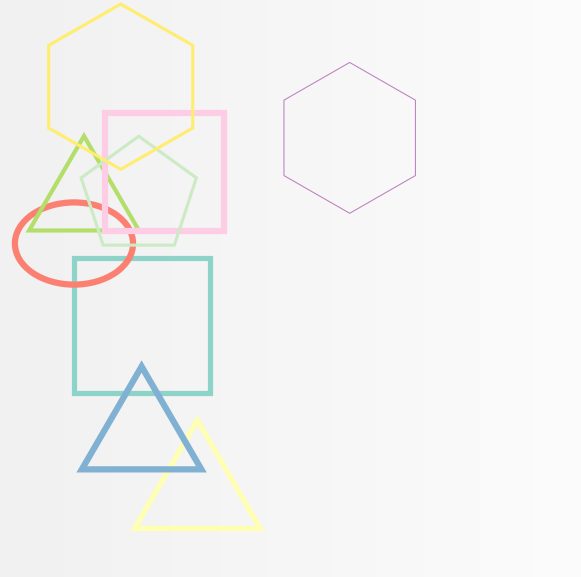[{"shape": "square", "thickness": 2.5, "radius": 0.58, "center": [0.245, 0.435]}, {"shape": "triangle", "thickness": 2.5, "radius": 0.62, "center": [0.34, 0.147]}, {"shape": "oval", "thickness": 3, "radius": 0.51, "center": [0.127, 0.577]}, {"shape": "triangle", "thickness": 3, "radius": 0.59, "center": [0.244, 0.246]}, {"shape": "triangle", "thickness": 2, "radius": 0.55, "center": [0.145, 0.655]}, {"shape": "square", "thickness": 3, "radius": 0.51, "center": [0.284, 0.701]}, {"shape": "hexagon", "thickness": 0.5, "radius": 0.65, "center": [0.602, 0.76]}, {"shape": "pentagon", "thickness": 1.5, "radius": 0.52, "center": [0.239, 0.659]}, {"shape": "hexagon", "thickness": 1.5, "radius": 0.72, "center": [0.208, 0.849]}]